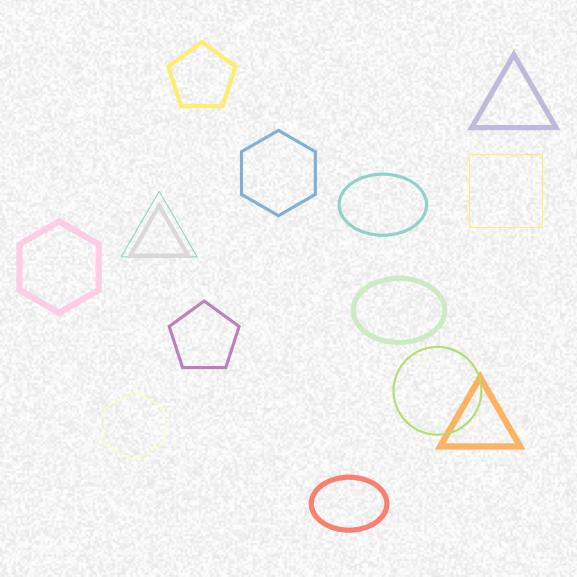[{"shape": "oval", "thickness": 1.5, "radius": 0.38, "center": [0.663, 0.645]}, {"shape": "triangle", "thickness": 0.5, "radius": 0.38, "center": [0.276, 0.592]}, {"shape": "hexagon", "thickness": 0.5, "radius": 0.3, "center": [0.233, 0.262]}, {"shape": "triangle", "thickness": 2.5, "radius": 0.42, "center": [0.89, 0.82]}, {"shape": "oval", "thickness": 2.5, "radius": 0.33, "center": [0.604, 0.127]}, {"shape": "hexagon", "thickness": 1.5, "radius": 0.37, "center": [0.482, 0.699]}, {"shape": "triangle", "thickness": 3, "radius": 0.4, "center": [0.831, 0.266]}, {"shape": "circle", "thickness": 1, "radius": 0.38, "center": [0.757, 0.322]}, {"shape": "hexagon", "thickness": 3, "radius": 0.4, "center": [0.102, 0.537]}, {"shape": "triangle", "thickness": 2, "radius": 0.29, "center": [0.276, 0.585]}, {"shape": "pentagon", "thickness": 1.5, "radius": 0.32, "center": [0.354, 0.414]}, {"shape": "oval", "thickness": 2.5, "radius": 0.4, "center": [0.691, 0.462]}, {"shape": "square", "thickness": 0.5, "radius": 0.32, "center": [0.875, 0.669]}, {"shape": "pentagon", "thickness": 2, "radius": 0.31, "center": [0.35, 0.865]}]